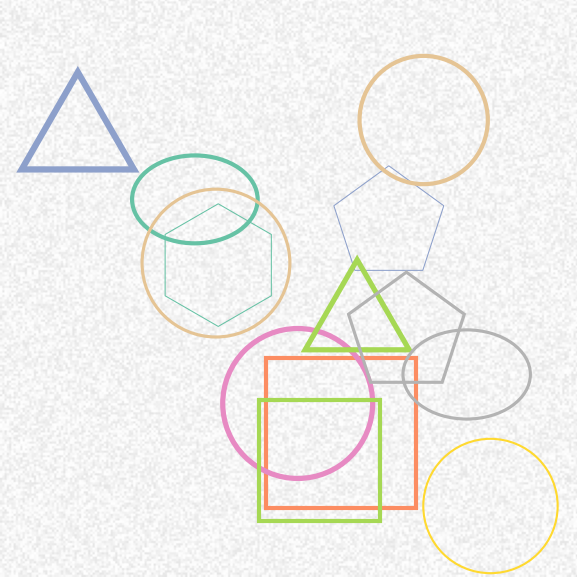[{"shape": "hexagon", "thickness": 0.5, "radius": 0.53, "center": [0.378, 0.54]}, {"shape": "oval", "thickness": 2, "radius": 0.54, "center": [0.337, 0.654]}, {"shape": "square", "thickness": 2, "radius": 0.65, "center": [0.59, 0.249]}, {"shape": "pentagon", "thickness": 0.5, "radius": 0.5, "center": [0.673, 0.612]}, {"shape": "triangle", "thickness": 3, "radius": 0.56, "center": [0.135, 0.762]}, {"shape": "circle", "thickness": 2.5, "radius": 0.65, "center": [0.515, 0.3]}, {"shape": "square", "thickness": 2, "radius": 0.52, "center": [0.554, 0.201]}, {"shape": "triangle", "thickness": 2.5, "radius": 0.52, "center": [0.618, 0.445]}, {"shape": "circle", "thickness": 1, "radius": 0.58, "center": [0.849, 0.123]}, {"shape": "circle", "thickness": 1.5, "radius": 0.64, "center": [0.374, 0.544]}, {"shape": "circle", "thickness": 2, "radius": 0.56, "center": [0.734, 0.791]}, {"shape": "pentagon", "thickness": 1.5, "radius": 0.53, "center": [0.704, 0.422]}, {"shape": "oval", "thickness": 1.5, "radius": 0.55, "center": [0.808, 0.351]}]